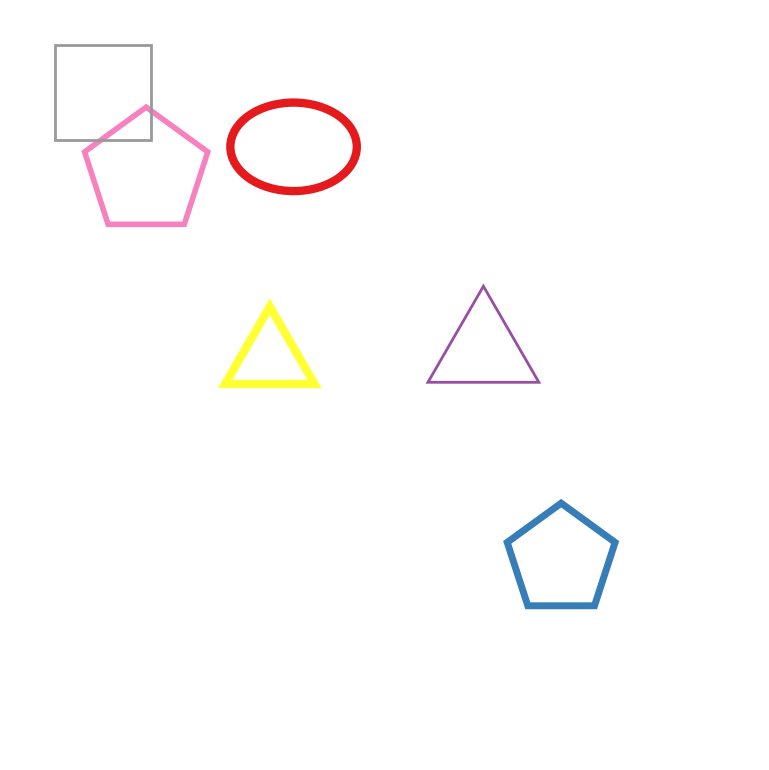[{"shape": "oval", "thickness": 3, "radius": 0.41, "center": [0.381, 0.809]}, {"shape": "pentagon", "thickness": 2.5, "radius": 0.37, "center": [0.729, 0.273]}, {"shape": "triangle", "thickness": 1, "radius": 0.42, "center": [0.628, 0.545]}, {"shape": "triangle", "thickness": 3, "radius": 0.34, "center": [0.35, 0.535]}, {"shape": "pentagon", "thickness": 2, "radius": 0.42, "center": [0.19, 0.777]}, {"shape": "square", "thickness": 1, "radius": 0.31, "center": [0.134, 0.88]}]